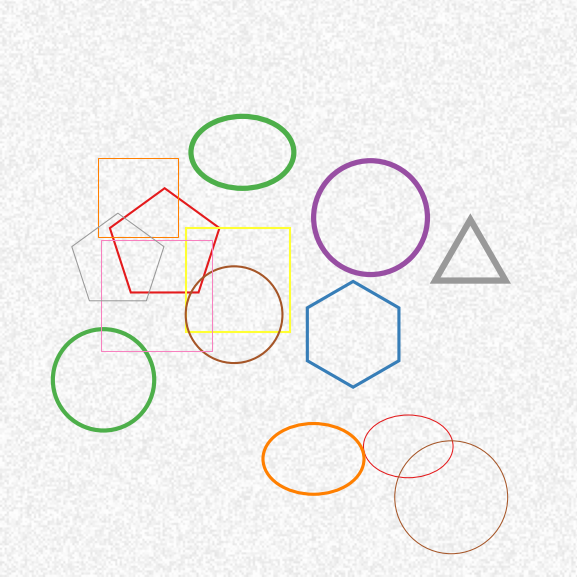[{"shape": "pentagon", "thickness": 1, "radius": 0.5, "center": [0.285, 0.573]}, {"shape": "oval", "thickness": 0.5, "radius": 0.39, "center": [0.707, 0.226]}, {"shape": "hexagon", "thickness": 1.5, "radius": 0.46, "center": [0.611, 0.42]}, {"shape": "oval", "thickness": 2.5, "radius": 0.45, "center": [0.42, 0.735]}, {"shape": "circle", "thickness": 2, "radius": 0.44, "center": [0.179, 0.341]}, {"shape": "circle", "thickness": 2.5, "radius": 0.49, "center": [0.642, 0.622]}, {"shape": "oval", "thickness": 1.5, "radius": 0.44, "center": [0.543, 0.205]}, {"shape": "square", "thickness": 0.5, "radius": 0.35, "center": [0.239, 0.657]}, {"shape": "square", "thickness": 1, "radius": 0.45, "center": [0.412, 0.515]}, {"shape": "circle", "thickness": 0.5, "radius": 0.49, "center": [0.781, 0.138]}, {"shape": "circle", "thickness": 1, "radius": 0.42, "center": [0.405, 0.454]}, {"shape": "square", "thickness": 0.5, "radius": 0.48, "center": [0.271, 0.488]}, {"shape": "triangle", "thickness": 3, "radius": 0.35, "center": [0.814, 0.549]}, {"shape": "pentagon", "thickness": 0.5, "radius": 0.42, "center": [0.204, 0.546]}]